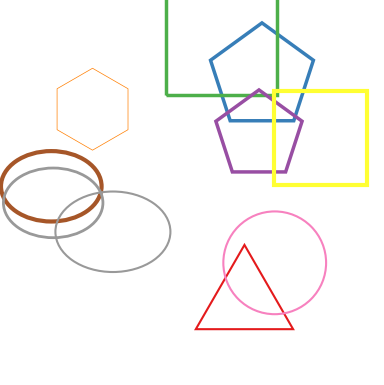[{"shape": "triangle", "thickness": 1.5, "radius": 0.73, "center": [0.635, 0.218]}, {"shape": "pentagon", "thickness": 2.5, "radius": 0.7, "center": [0.68, 0.8]}, {"shape": "square", "thickness": 2.5, "radius": 0.72, "center": [0.575, 0.897]}, {"shape": "pentagon", "thickness": 2.5, "radius": 0.59, "center": [0.673, 0.649]}, {"shape": "hexagon", "thickness": 0.5, "radius": 0.53, "center": [0.24, 0.716]}, {"shape": "square", "thickness": 3, "radius": 0.61, "center": [0.832, 0.642]}, {"shape": "oval", "thickness": 3, "radius": 0.65, "center": [0.133, 0.516]}, {"shape": "circle", "thickness": 1.5, "radius": 0.67, "center": [0.714, 0.317]}, {"shape": "oval", "thickness": 1.5, "radius": 0.75, "center": [0.293, 0.398]}, {"shape": "oval", "thickness": 2, "radius": 0.65, "center": [0.138, 0.473]}]